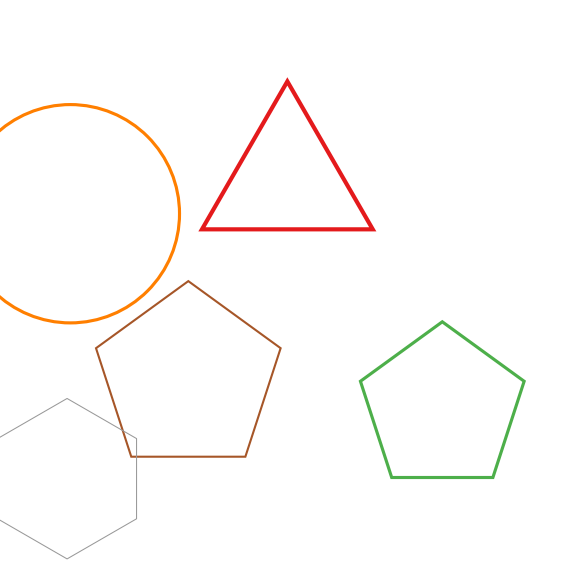[{"shape": "triangle", "thickness": 2, "radius": 0.85, "center": [0.498, 0.687]}, {"shape": "pentagon", "thickness": 1.5, "radius": 0.75, "center": [0.766, 0.293]}, {"shape": "circle", "thickness": 1.5, "radius": 0.95, "center": [0.122, 0.629]}, {"shape": "pentagon", "thickness": 1, "radius": 0.84, "center": [0.326, 0.344]}, {"shape": "hexagon", "thickness": 0.5, "radius": 0.69, "center": [0.116, 0.17]}]